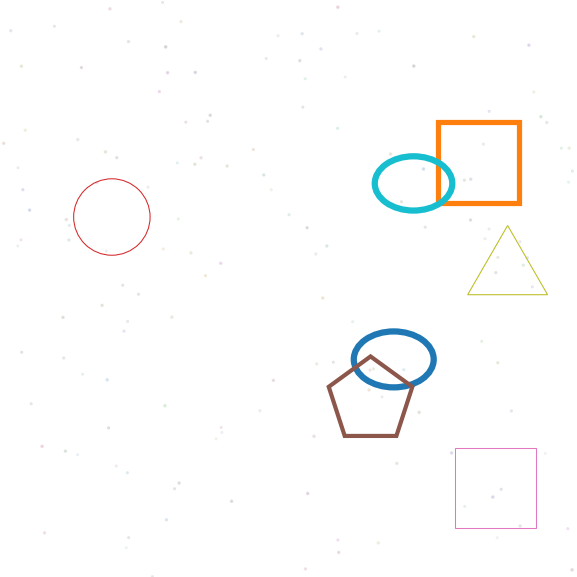[{"shape": "oval", "thickness": 3, "radius": 0.35, "center": [0.682, 0.377]}, {"shape": "square", "thickness": 2.5, "radius": 0.35, "center": [0.828, 0.718]}, {"shape": "circle", "thickness": 0.5, "radius": 0.33, "center": [0.194, 0.623]}, {"shape": "pentagon", "thickness": 2, "radius": 0.38, "center": [0.642, 0.306]}, {"shape": "square", "thickness": 0.5, "radius": 0.35, "center": [0.858, 0.154]}, {"shape": "triangle", "thickness": 0.5, "radius": 0.4, "center": [0.879, 0.529]}, {"shape": "oval", "thickness": 3, "radius": 0.34, "center": [0.716, 0.682]}]